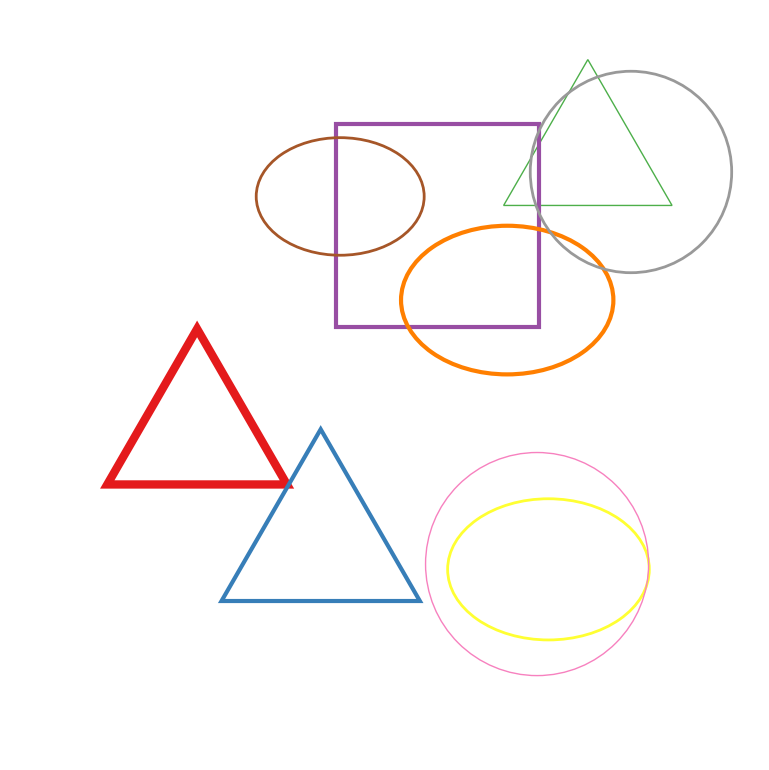[{"shape": "triangle", "thickness": 3, "radius": 0.67, "center": [0.256, 0.438]}, {"shape": "triangle", "thickness": 1.5, "radius": 0.74, "center": [0.416, 0.294]}, {"shape": "triangle", "thickness": 0.5, "radius": 0.63, "center": [0.763, 0.796]}, {"shape": "square", "thickness": 1.5, "radius": 0.66, "center": [0.569, 0.707]}, {"shape": "oval", "thickness": 1.5, "radius": 0.69, "center": [0.659, 0.61]}, {"shape": "oval", "thickness": 1, "radius": 0.65, "center": [0.712, 0.261]}, {"shape": "oval", "thickness": 1, "radius": 0.55, "center": [0.442, 0.745]}, {"shape": "circle", "thickness": 0.5, "radius": 0.72, "center": [0.698, 0.267]}, {"shape": "circle", "thickness": 1, "radius": 0.65, "center": [0.819, 0.777]}]